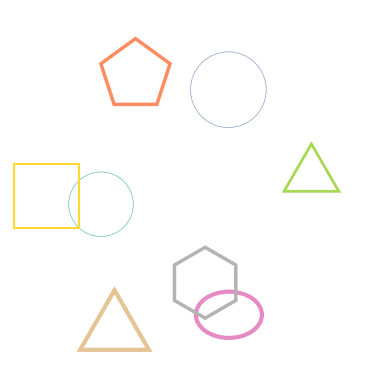[{"shape": "circle", "thickness": 0.5, "radius": 0.42, "center": [0.262, 0.469]}, {"shape": "pentagon", "thickness": 2.5, "radius": 0.47, "center": [0.352, 0.805]}, {"shape": "circle", "thickness": 0.5, "radius": 0.49, "center": [0.593, 0.767]}, {"shape": "oval", "thickness": 3, "radius": 0.43, "center": [0.595, 0.182]}, {"shape": "triangle", "thickness": 2, "radius": 0.41, "center": [0.809, 0.544]}, {"shape": "square", "thickness": 1.5, "radius": 0.42, "center": [0.121, 0.491]}, {"shape": "triangle", "thickness": 3, "radius": 0.52, "center": [0.297, 0.143]}, {"shape": "hexagon", "thickness": 2.5, "radius": 0.46, "center": [0.533, 0.266]}]